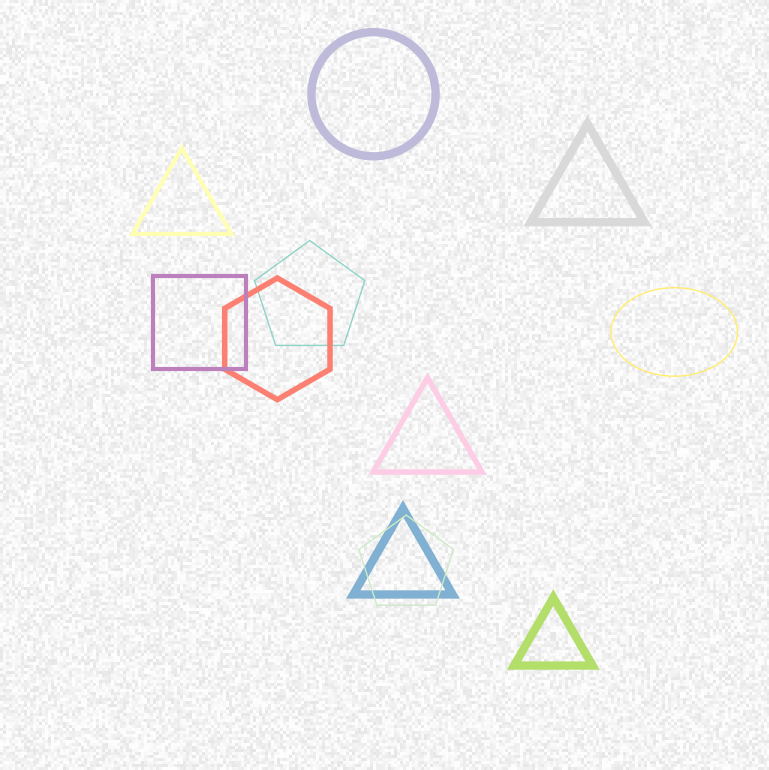[{"shape": "pentagon", "thickness": 0.5, "radius": 0.38, "center": [0.402, 0.612]}, {"shape": "triangle", "thickness": 1.5, "radius": 0.37, "center": [0.236, 0.733]}, {"shape": "circle", "thickness": 3, "radius": 0.4, "center": [0.485, 0.878]}, {"shape": "hexagon", "thickness": 2, "radius": 0.39, "center": [0.36, 0.56]}, {"shape": "triangle", "thickness": 3, "radius": 0.37, "center": [0.523, 0.265]}, {"shape": "triangle", "thickness": 3, "radius": 0.29, "center": [0.719, 0.165]}, {"shape": "triangle", "thickness": 2, "radius": 0.41, "center": [0.555, 0.428]}, {"shape": "triangle", "thickness": 3, "radius": 0.43, "center": [0.763, 0.754]}, {"shape": "square", "thickness": 1.5, "radius": 0.3, "center": [0.259, 0.581]}, {"shape": "pentagon", "thickness": 0.5, "radius": 0.32, "center": [0.528, 0.266]}, {"shape": "oval", "thickness": 0.5, "radius": 0.41, "center": [0.876, 0.569]}]